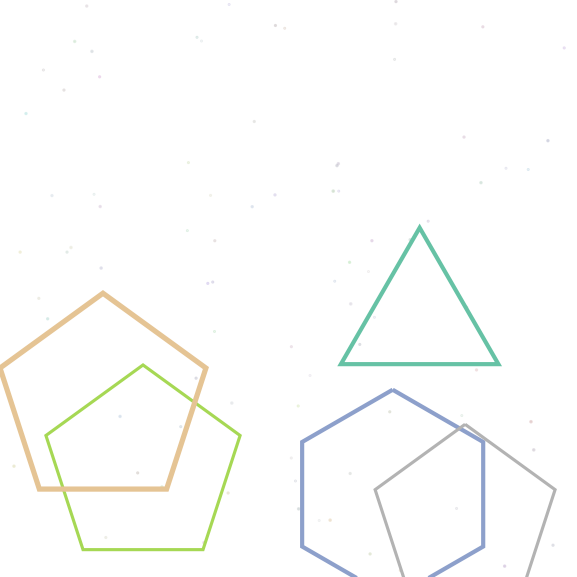[{"shape": "triangle", "thickness": 2, "radius": 0.79, "center": [0.727, 0.447]}, {"shape": "hexagon", "thickness": 2, "radius": 0.91, "center": [0.68, 0.143]}, {"shape": "pentagon", "thickness": 1.5, "radius": 0.88, "center": [0.248, 0.19]}, {"shape": "pentagon", "thickness": 2.5, "radius": 0.94, "center": [0.178, 0.304]}, {"shape": "pentagon", "thickness": 1.5, "radius": 0.82, "center": [0.805, 0.101]}]